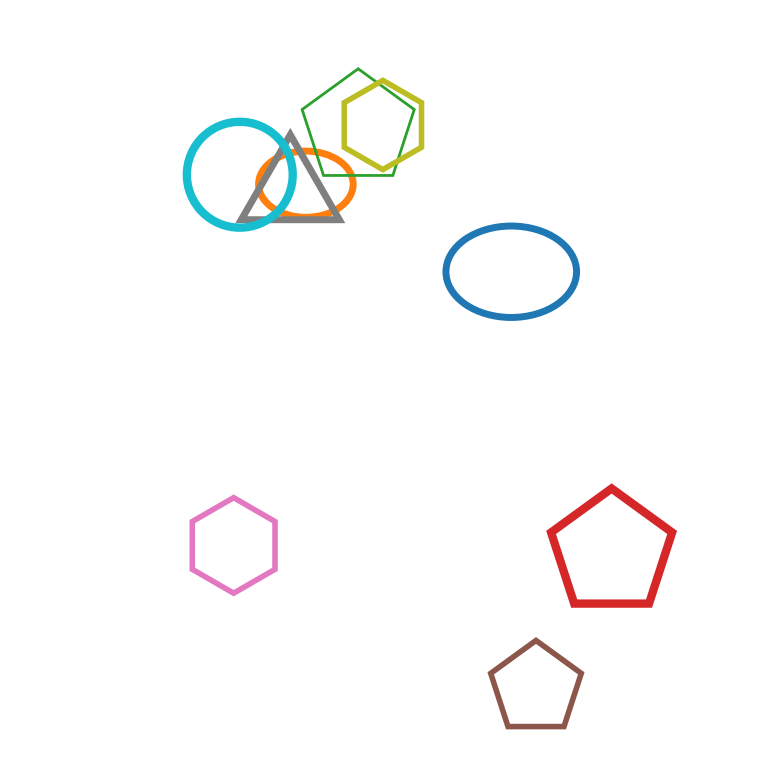[{"shape": "oval", "thickness": 2.5, "radius": 0.42, "center": [0.664, 0.647]}, {"shape": "oval", "thickness": 2.5, "radius": 0.31, "center": [0.397, 0.761]}, {"shape": "pentagon", "thickness": 1, "radius": 0.38, "center": [0.465, 0.834]}, {"shape": "pentagon", "thickness": 3, "radius": 0.41, "center": [0.794, 0.283]}, {"shape": "pentagon", "thickness": 2, "radius": 0.31, "center": [0.696, 0.106]}, {"shape": "hexagon", "thickness": 2, "radius": 0.31, "center": [0.303, 0.292]}, {"shape": "triangle", "thickness": 2.5, "radius": 0.37, "center": [0.377, 0.751]}, {"shape": "hexagon", "thickness": 2, "radius": 0.29, "center": [0.497, 0.838]}, {"shape": "circle", "thickness": 3, "radius": 0.34, "center": [0.311, 0.773]}]